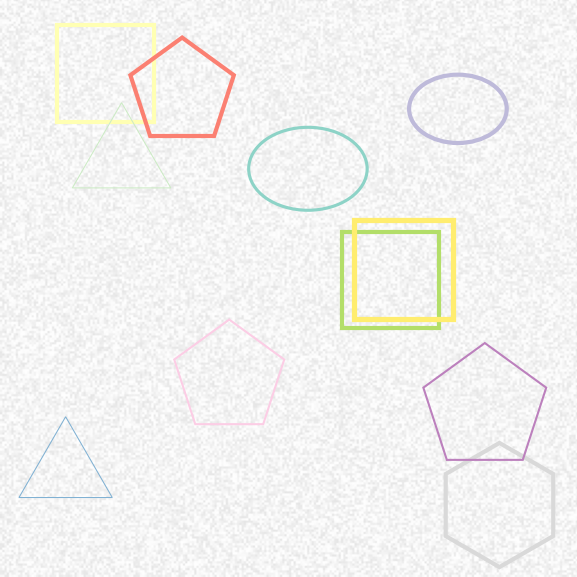[{"shape": "oval", "thickness": 1.5, "radius": 0.51, "center": [0.533, 0.707]}, {"shape": "square", "thickness": 2, "radius": 0.42, "center": [0.182, 0.872]}, {"shape": "oval", "thickness": 2, "radius": 0.42, "center": [0.793, 0.811]}, {"shape": "pentagon", "thickness": 2, "radius": 0.47, "center": [0.315, 0.84]}, {"shape": "triangle", "thickness": 0.5, "radius": 0.47, "center": [0.114, 0.184]}, {"shape": "square", "thickness": 2, "radius": 0.42, "center": [0.677, 0.514]}, {"shape": "pentagon", "thickness": 1, "radius": 0.5, "center": [0.397, 0.346]}, {"shape": "hexagon", "thickness": 2, "radius": 0.54, "center": [0.865, 0.125]}, {"shape": "pentagon", "thickness": 1, "radius": 0.56, "center": [0.839, 0.293]}, {"shape": "triangle", "thickness": 0.5, "radius": 0.49, "center": [0.211, 0.723]}, {"shape": "square", "thickness": 2.5, "radius": 0.43, "center": [0.699, 0.532]}]